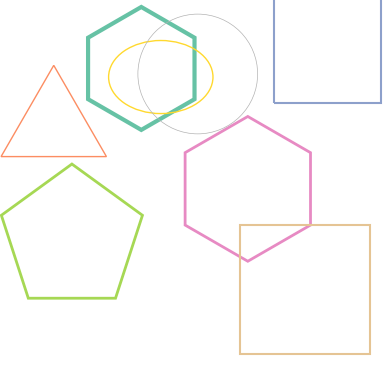[{"shape": "hexagon", "thickness": 3, "radius": 0.8, "center": [0.367, 0.822]}, {"shape": "triangle", "thickness": 1, "radius": 0.79, "center": [0.14, 0.672]}, {"shape": "square", "thickness": 1.5, "radius": 0.7, "center": [0.85, 0.873]}, {"shape": "hexagon", "thickness": 2, "radius": 0.94, "center": [0.644, 0.509]}, {"shape": "pentagon", "thickness": 2, "radius": 0.96, "center": [0.187, 0.381]}, {"shape": "oval", "thickness": 1, "radius": 0.68, "center": [0.418, 0.8]}, {"shape": "square", "thickness": 1.5, "radius": 0.84, "center": [0.792, 0.249]}, {"shape": "circle", "thickness": 0.5, "radius": 0.78, "center": [0.514, 0.808]}]